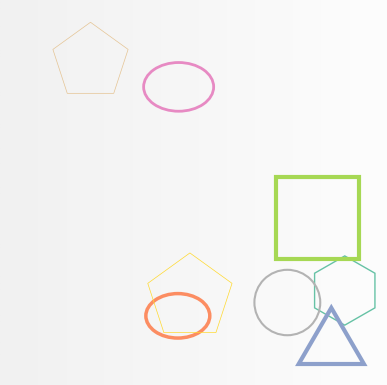[{"shape": "hexagon", "thickness": 1, "radius": 0.45, "center": [0.89, 0.245]}, {"shape": "oval", "thickness": 2.5, "radius": 0.41, "center": [0.459, 0.18]}, {"shape": "triangle", "thickness": 3, "radius": 0.49, "center": [0.855, 0.103]}, {"shape": "oval", "thickness": 2, "radius": 0.45, "center": [0.461, 0.774]}, {"shape": "square", "thickness": 3, "radius": 0.53, "center": [0.82, 0.434]}, {"shape": "pentagon", "thickness": 0.5, "radius": 0.57, "center": [0.49, 0.229]}, {"shape": "pentagon", "thickness": 0.5, "radius": 0.51, "center": [0.234, 0.84]}, {"shape": "circle", "thickness": 1.5, "radius": 0.42, "center": [0.742, 0.214]}]